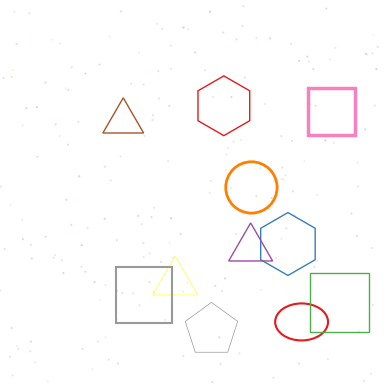[{"shape": "hexagon", "thickness": 1, "radius": 0.39, "center": [0.581, 0.725]}, {"shape": "oval", "thickness": 1.5, "radius": 0.34, "center": [0.783, 0.164]}, {"shape": "hexagon", "thickness": 1, "radius": 0.41, "center": [0.748, 0.366]}, {"shape": "square", "thickness": 1, "radius": 0.38, "center": [0.882, 0.213]}, {"shape": "triangle", "thickness": 1, "radius": 0.33, "center": [0.651, 0.355]}, {"shape": "circle", "thickness": 2, "radius": 0.33, "center": [0.653, 0.513]}, {"shape": "triangle", "thickness": 0.5, "radius": 0.34, "center": [0.455, 0.268]}, {"shape": "triangle", "thickness": 1, "radius": 0.31, "center": [0.32, 0.685]}, {"shape": "square", "thickness": 2.5, "radius": 0.31, "center": [0.861, 0.71]}, {"shape": "square", "thickness": 1.5, "radius": 0.36, "center": [0.375, 0.234]}, {"shape": "pentagon", "thickness": 0.5, "radius": 0.36, "center": [0.549, 0.143]}]